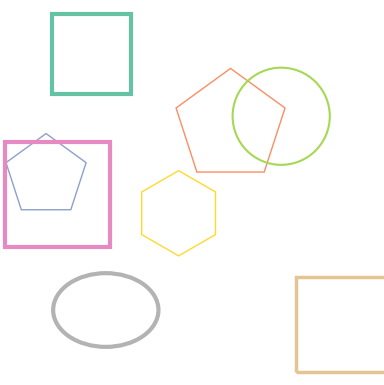[{"shape": "square", "thickness": 3, "radius": 0.52, "center": [0.238, 0.86]}, {"shape": "pentagon", "thickness": 1, "radius": 0.74, "center": [0.599, 0.674]}, {"shape": "pentagon", "thickness": 1, "radius": 0.55, "center": [0.12, 0.544]}, {"shape": "square", "thickness": 3, "radius": 0.68, "center": [0.15, 0.496]}, {"shape": "circle", "thickness": 1.5, "radius": 0.63, "center": [0.73, 0.698]}, {"shape": "hexagon", "thickness": 1, "radius": 0.55, "center": [0.464, 0.446]}, {"shape": "square", "thickness": 2.5, "radius": 0.61, "center": [0.891, 0.157]}, {"shape": "oval", "thickness": 3, "radius": 0.68, "center": [0.275, 0.195]}]